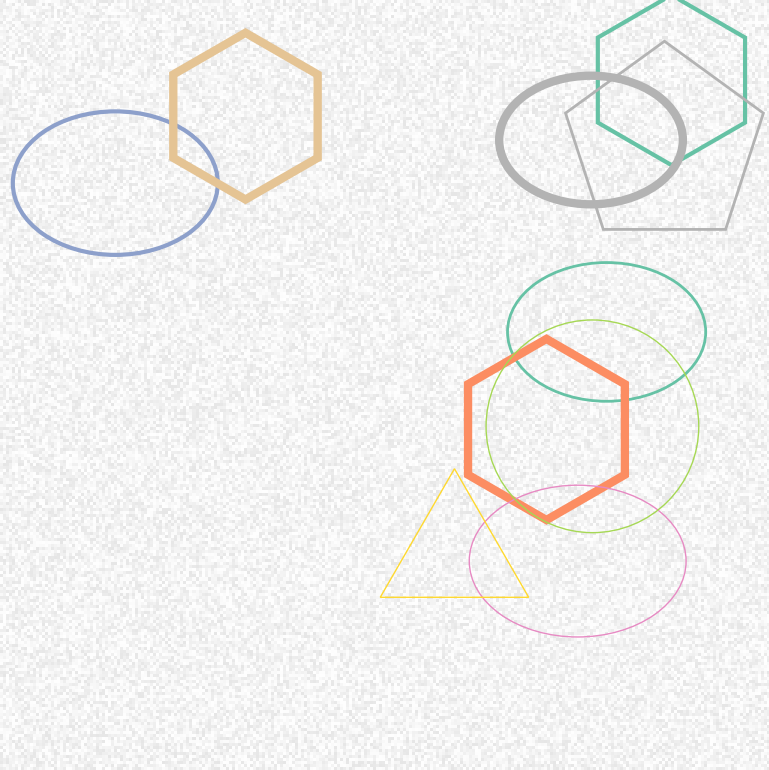[{"shape": "hexagon", "thickness": 1.5, "radius": 0.55, "center": [0.872, 0.896]}, {"shape": "oval", "thickness": 1, "radius": 0.64, "center": [0.788, 0.569]}, {"shape": "hexagon", "thickness": 3, "radius": 0.59, "center": [0.71, 0.442]}, {"shape": "oval", "thickness": 1.5, "radius": 0.67, "center": [0.15, 0.762]}, {"shape": "oval", "thickness": 0.5, "radius": 0.7, "center": [0.75, 0.271]}, {"shape": "circle", "thickness": 0.5, "radius": 0.69, "center": [0.769, 0.446]}, {"shape": "triangle", "thickness": 0.5, "radius": 0.56, "center": [0.59, 0.28]}, {"shape": "hexagon", "thickness": 3, "radius": 0.54, "center": [0.319, 0.849]}, {"shape": "oval", "thickness": 3, "radius": 0.6, "center": [0.768, 0.818]}, {"shape": "pentagon", "thickness": 1, "radius": 0.68, "center": [0.863, 0.811]}]